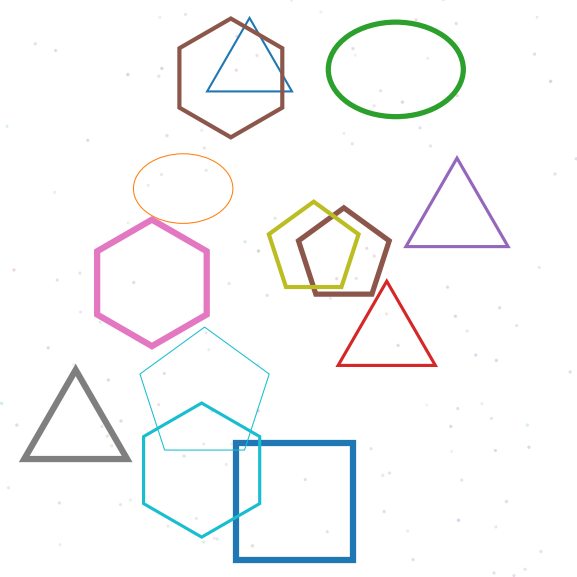[{"shape": "triangle", "thickness": 1, "radius": 0.42, "center": [0.432, 0.883]}, {"shape": "square", "thickness": 3, "radius": 0.5, "center": [0.51, 0.131]}, {"shape": "oval", "thickness": 0.5, "radius": 0.43, "center": [0.317, 0.673]}, {"shape": "oval", "thickness": 2.5, "radius": 0.58, "center": [0.685, 0.879]}, {"shape": "triangle", "thickness": 1.5, "radius": 0.49, "center": [0.67, 0.415]}, {"shape": "triangle", "thickness": 1.5, "radius": 0.51, "center": [0.791, 0.623]}, {"shape": "hexagon", "thickness": 2, "radius": 0.51, "center": [0.4, 0.864]}, {"shape": "pentagon", "thickness": 2.5, "radius": 0.41, "center": [0.595, 0.557]}, {"shape": "hexagon", "thickness": 3, "radius": 0.55, "center": [0.263, 0.509]}, {"shape": "triangle", "thickness": 3, "radius": 0.51, "center": [0.131, 0.256]}, {"shape": "pentagon", "thickness": 2, "radius": 0.41, "center": [0.543, 0.568]}, {"shape": "hexagon", "thickness": 1.5, "radius": 0.58, "center": [0.349, 0.185]}, {"shape": "pentagon", "thickness": 0.5, "radius": 0.59, "center": [0.354, 0.315]}]